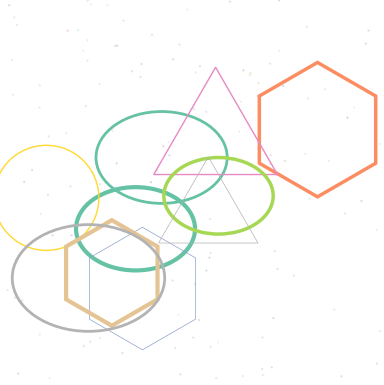[{"shape": "oval", "thickness": 3, "radius": 0.77, "center": [0.352, 0.406]}, {"shape": "oval", "thickness": 2, "radius": 0.85, "center": [0.42, 0.591]}, {"shape": "hexagon", "thickness": 2.5, "radius": 0.87, "center": [0.825, 0.663]}, {"shape": "hexagon", "thickness": 0.5, "radius": 0.8, "center": [0.37, 0.251]}, {"shape": "triangle", "thickness": 1, "radius": 0.93, "center": [0.56, 0.64]}, {"shape": "oval", "thickness": 2.5, "radius": 0.71, "center": [0.568, 0.491]}, {"shape": "circle", "thickness": 1, "radius": 0.68, "center": [0.12, 0.486]}, {"shape": "hexagon", "thickness": 3, "radius": 0.69, "center": [0.29, 0.291]}, {"shape": "triangle", "thickness": 0.5, "radius": 0.75, "center": [0.541, 0.443]}, {"shape": "oval", "thickness": 2, "radius": 0.99, "center": [0.23, 0.278]}]